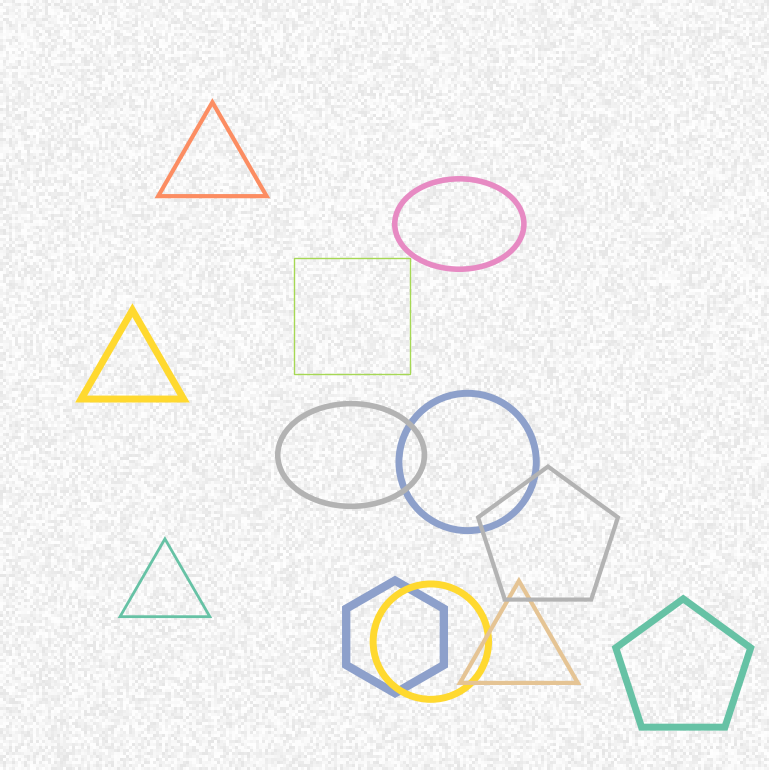[{"shape": "pentagon", "thickness": 2.5, "radius": 0.46, "center": [0.887, 0.13]}, {"shape": "triangle", "thickness": 1, "radius": 0.34, "center": [0.214, 0.233]}, {"shape": "triangle", "thickness": 1.5, "radius": 0.41, "center": [0.276, 0.786]}, {"shape": "hexagon", "thickness": 3, "radius": 0.37, "center": [0.513, 0.173]}, {"shape": "circle", "thickness": 2.5, "radius": 0.45, "center": [0.607, 0.4]}, {"shape": "oval", "thickness": 2, "radius": 0.42, "center": [0.597, 0.709]}, {"shape": "square", "thickness": 0.5, "radius": 0.38, "center": [0.457, 0.59]}, {"shape": "triangle", "thickness": 2.5, "radius": 0.38, "center": [0.172, 0.52]}, {"shape": "circle", "thickness": 2.5, "radius": 0.37, "center": [0.56, 0.167]}, {"shape": "triangle", "thickness": 1.5, "radius": 0.44, "center": [0.674, 0.157]}, {"shape": "pentagon", "thickness": 1.5, "radius": 0.48, "center": [0.712, 0.299]}, {"shape": "oval", "thickness": 2, "radius": 0.48, "center": [0.456, 0.409]}]